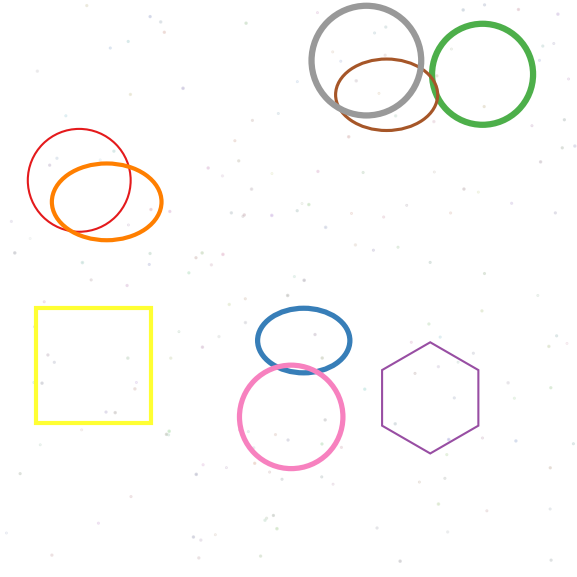[{"shape": "circle", "thickness": 1, "radius": 0.45, "center": [0.137, 0.687]}, {"shape": "oval", "thickness": 2.5, "radius": 0.4, "center": [0.526, 0.409]}, {"shape": "circle", "thickness": 3, "radius": 0.44, "center": [0.836, 0.871]}, {"shape": "hexagon", "thickness": 1, "radius": 0.48, "center": [0.745, 0.31]}, {"shape": "oval", "thickness": 2, "radius": 0.47, "center": [0.185, 0.65]}, {"shape": "square", "thickness": 2, "radius": 0.5, "center": [0.161, 0.366]}, {"shape": "oval", "thickness": 1.5, "radius": 0.44, "center": [0.67, 0.835]}, {"shape": "circle", "thickness": 2.5, "radius": 0.45, "center": [0.504, 0.277]}, {"shape": "circle", "thickness": 3, "radius": 0.47, "center": [0.634, 0.894]}]